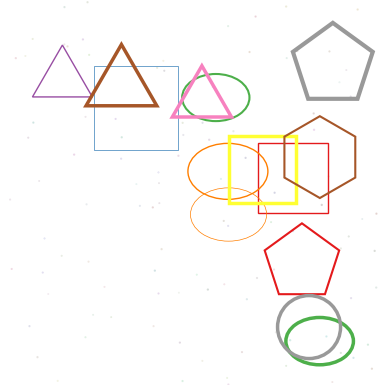[{"shape": "square", "thickness": 1, "radius": 0.46, "center": [0.762, 0.537]}, {"shape": "pentagon", "thickness": 1.5, "radius": 0.51, "center": [0.784, 0.318]}, {"shape": "square", "thickness": 0.5, "radius": 0.54, "center": [0.353, 0.719]}, {"shape": "oval", "thickness": 2.5, "radius": 0.44, "center": [0.83, 0.114]}, {"shape": "oval", "thickness": 1.5, "radius": 0.44, "center": [0.561, 0.747]}, {"shape": "triangle", "thickness": 1, "radius": 0.45, "center": [0.162, 0.793]}, {"shape": "oval", "thickness": 1, "radius": 0.52, "center": [0.592, 0.555]}, {"shape": "oval", "thickness": 0.5, "radius": 0.49, "center": [0.594, 0.443]}, {"shape": "square", "thickness": 2.5, "radius": 0.44, "center": [0.682, 0.56]}, {"shape": "hexagon", "thickness": 1.5, "radius": 0.53, "center": [0.831, 0.592]}, {"shape": "triangle", "thickness": 2.5, "radius": 0.53, "center": [0.315, 0.778]}, {"shape": "triangle", "thickness": 2.5, "radius": 0.44, "center": [0.524, 0.74]}, {"shape": "circle", "thickness": 2.5, "radius": 0.41, "center": [0.803, 0.151]}, {"shape": "pentagon", "thickness": 3, "radius": 0.55, "center": [0.864, 0.832]}]